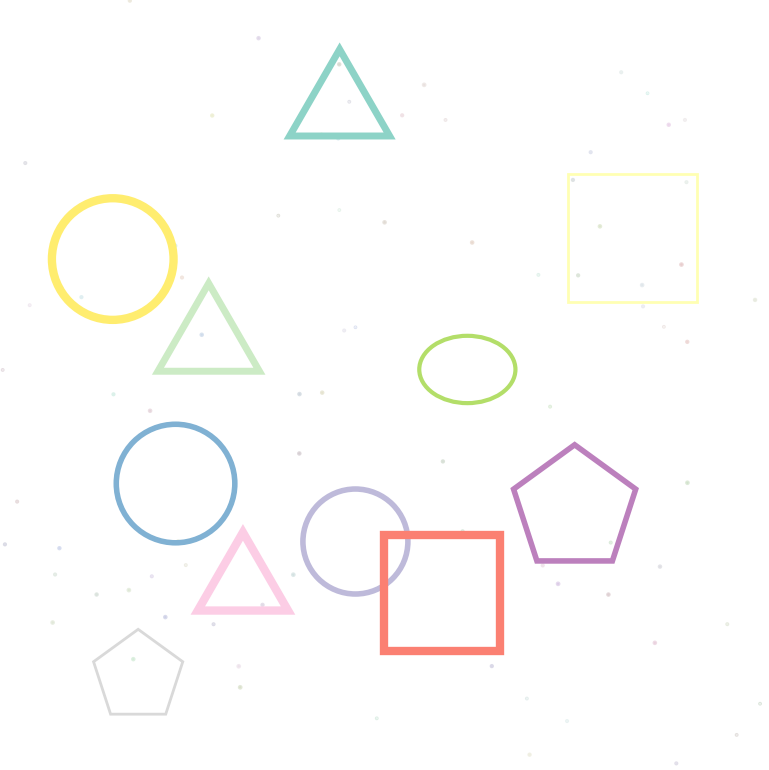[{"shape": "triangle", "thickness": 2.5, "radius": 0.37, "center": [0.441, 0.861]}, {"shape": "square", "thickness": 1, "radius": 0.42, "center": [0.822, 0.691]}, {"shape": "circle", "thickness": 2, "radius": 0.34, "center": [0.462, 0.297]}, {"shape": "square", "thickness": 3, "radius": 0.38, "center": [0.574, 0.23]}, {"shape": "circle", "thickness": 2, "radius": 0.38, "center": [0.228, 0.372]}, {"shape": "oval", "thickness": 1.5, "radius": 0.31, "center": [0.607, 0.52]}, {"shape": "triangle", "thickness": 3, "radius": 0.34, "center": [0.315, 0.241]}, {"shape": "pentagon", "thickness": 1, "radius": 0.3, "center": [0.179, 0.122]}, {"shape": "pentagon", "thickness": 2, "radius": 0.42, "center": [0.746, 0.339]}, {"shape": "triangle", "thickness": 2.5, "radius": 0.38, "center": [0.271, 0.556]}, {"shape": "circle", "thickness": 3, "radius": 0.39, "center": [0.146, 0.664]}]